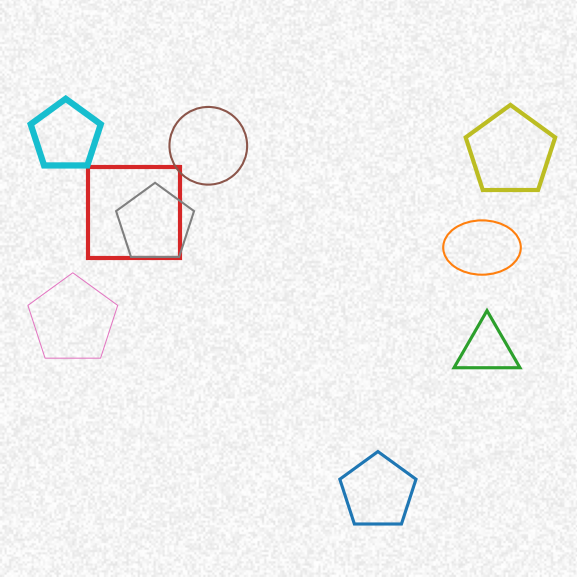[{"shape": "pentagon", "thickness": 1.5, "radius": 0.35, "center": [0.654, 0.148]}, {"shape": "oval", "thickness": 1, "radius": 0.34, "center": [0.835, 0.571]}, {"shape": "triangle", "thickness": 1.5, "radius": 0.33, "center": [0.843, 0.395]}, {"shape": "square", "thickness": 2, "radius": 0.39, "center": [0.232, 0.631]}, {"shape": "circle", "thickness": 1, "radius": 0.34, "center": [0.361, 0.747]}, {"shape": "pentagon", "thickness": 0.5, "radius": 0.41, "center": [0.126, 0.445]}, {"shape": "pentagon", "thickness": 1, "radius": 0.35, "center": [0.269, 0.612]}, {"shape": "pentagon", "thickness": 2, "radius": 0.41, "center": [0.884, 0.736]}, {"shape": "pentagon", "thickness": 3, "radius": 0.32, "center": [0.114, 0.764]}]